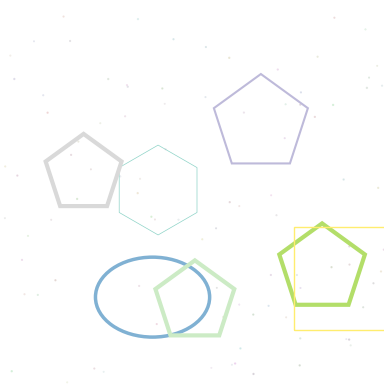[{"shape": "hexagon", "thickness": 0.5, "radius": 0.58, "center": [0.411, 0.506]}, {"shape": "pentagon", "thickness": 1.5, "radius": 0.64, "center": [0.678, 0.679]}, {"shape": "oval", "thickness": 2.5, "radius": 0.74, "center": [0.396, 0.228]}, {"shape": "pentagon", "thickness": 3, "radius": 0.58, "center": [0.837, 0.303]}, {"shape": "pentagon", "thickness": 3, "radius": 0.52, "center": [0.217, 0.549]}, {"shape": "pentagon", "thickness": 3, "radius": 0.54, "center": [0.506, 0.216]}, {"shape": "square", "thickness": 1, "radius": 0.67, "center": [0.897, 0.276]}]